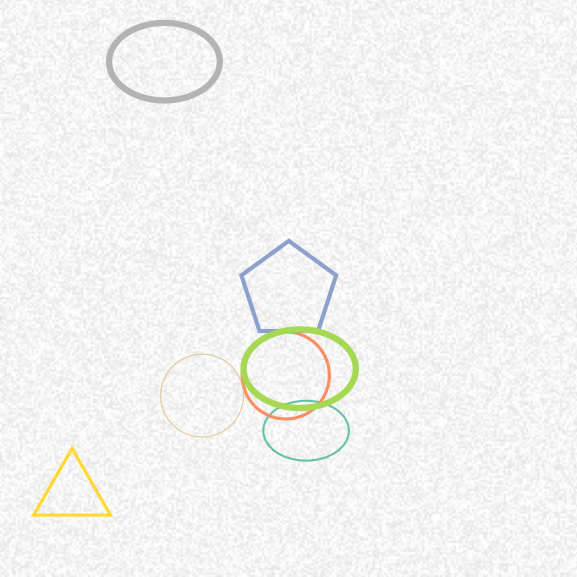[{"shape": "oval", "thickness": 1, "radius": 0.37, "center": [0.53, 0.253]}, {"shape": "circle", "thickness": 1.5, "radius": 0.38, "center": [0.495, 0.349]}, {"shape": "pentagon", "thickness": 2, "radius": 0.43, "center": [0.5, 0.496]}, {"shape": "oval", "thickness": 3, "radius": 0.49, "center": [0.519, 0.361]}, {"shape": "triangle", "thickness": 1.5, "radius": 0.38, "center": [0.125, 0.146]}, {"shape": "circle", "thickness": 0.5, "radius": 0.36, "center": [0.35, 0.314]}, {"shape": "oval", "thickness": 3, "radius": 0.48, "center": [0.285, 0.892]}]